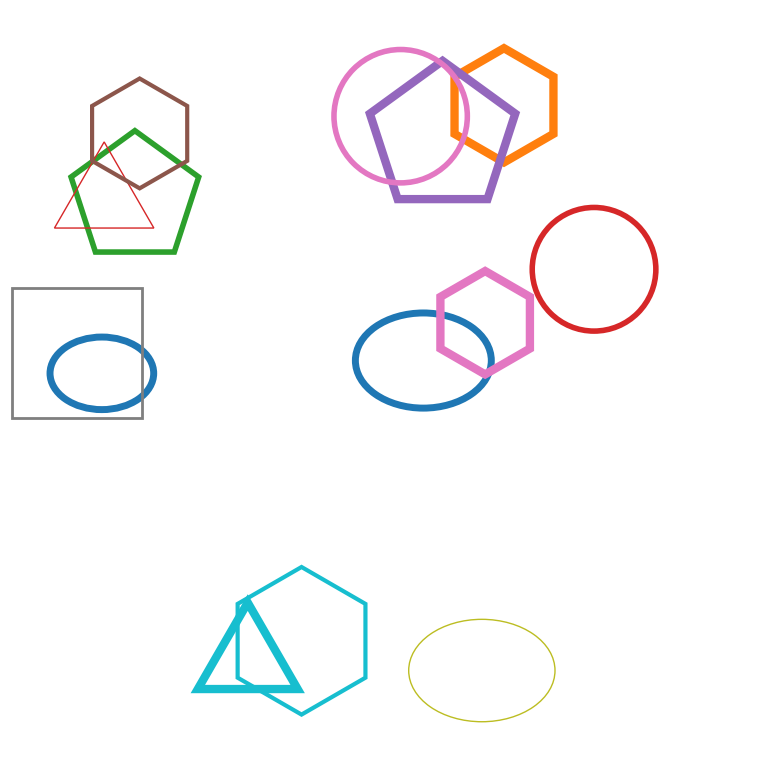[{"shape": "oval", "thickness": 2.5, "radius": 0.44, "center": [0.55, 0.532]}, {"shape": "oval", "thickness": 2.5, "radius": 0.34, "center": [0.132, 0.515]}, {"shape": "hexagon", "thickness": 3, "radius": 0.37, "center": [0.655, 0.863]}, {"shape": "pentagon", "thickness": 2, "radius": 0.44, "center": [0.175, 0.743]}, {"shape": "circle", "thickness": 2, "radius": 0.4, "center": [0.771, 0.65]}, {"shape": "triangle", "thickness": 0.5, "radius": 0.37, "center": [0.135, 0.741]}, {"shape": "pentagon", "thickness": 3, "radius": 0.5, "center": [0.575, 0.822]}, {"shape": "hexagon", "thickness": 1.5, "radius": 0.36, "center": [0.181, 0.827]}, {"shape": "hexagon", "thickness": 3, "radius": 0.34, "center": [0.63, 0.581]}, {"shape": "circle", "thickness": 2, "radius": 0.43, "center": [0.52, 0.849]}, {"shape": "square", "thickness": 1, "radius": 0.42, "center": [0.101, 0.541]}, {"shape": "oval", "thickness": 0.5, "radius": 0.47, "center": [0.626, 0.129]}, {"shape": "hexagon", "thickness": 1.5, "radius": 0.48, "center": [0.392, 0.168]}, {"shape": "triangle", "thickness": 3, "radius": 0.37, "center": [0.322, 0.143]}]